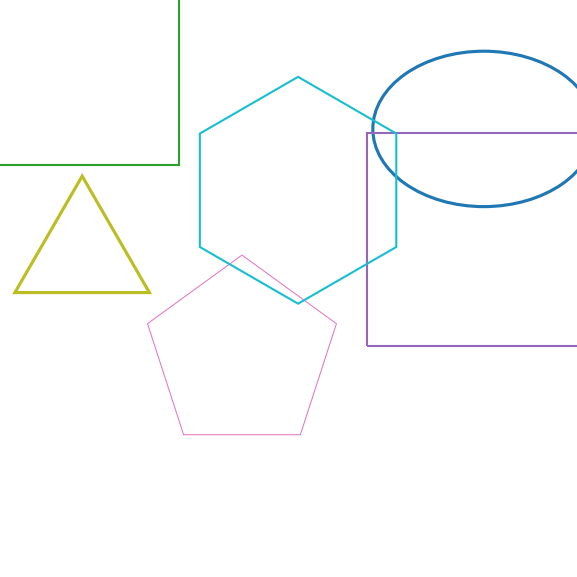[{"shape": "oval", "thickness": 1.5, "radius": 0.96, "center": [0.838, 0.776]}, {"shape": "square", "thickness": 1, "radius": 0.87, "center": [0.136, 0.887]}, {"shape": "square", "thickness": 1, "radius": 0.92, "center": [0.82, 0.585]}, {"shape": "pentagon", "thickness": 0.5, "radius": 0.86, "center": [0.419, 0.385]}, {"shape": "triangle", "thickness": 1.5, "radius": 0.67, "center": [0.142, 0.56]}, {"shape": "hexagon", "thickness": 1, "radius": 0.98, "center": [0.516, 0.67]}]